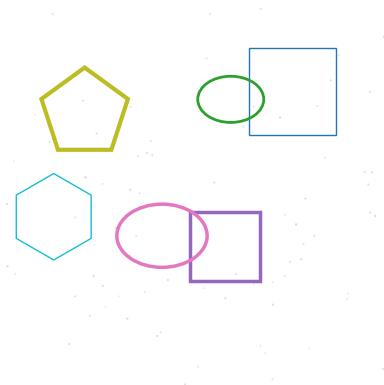[{"shape": "square", "thickness": 1, "radius": 0.57, "center": [0.759, 0.762]}, {"shape": "oval", "thickness": 2, "radius": 0.43, "center": [0.599, 0.742]}, {"shape": "square", "thickness": 2.5, "radius": 0.45, "center": [0.585, 0.36]}, {"shape": "oval", "thickness": 2.5, "radius": 0.59, "center": [0.421, 0.388]}, {"shape": "pentagon", "thickness": 3, "radius": 0.59, "center": [0.22, 0.706]}, {"shape": "hexagon", "thickness": 1, "radius": 0.56, "center": [0.14, 0.437]}]